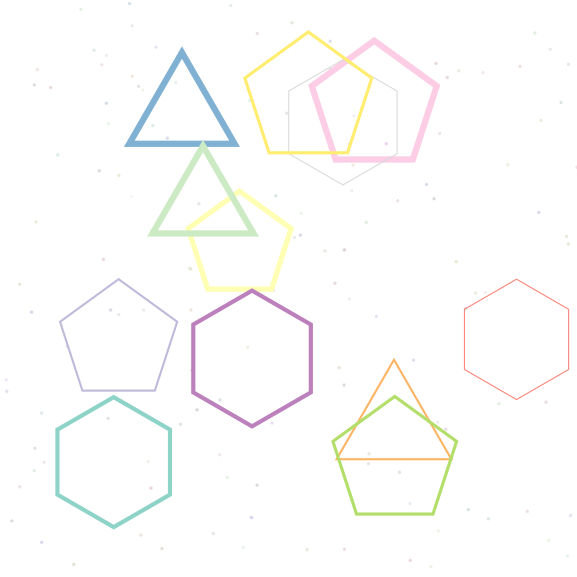[{"shape": "hexagon", "thickness": 2, "radius": 0.56, "center": [0.197, 0.199]}, {"shape": "pentagon", "thickness": 2.5, "radius": 0.47, "center": [0.415, 0.574]}, {"shape": "pentagon", "thickness": 1, "radius": 0.53, "center": [0.205, 0.409]}, {"shape": "hexagon", "thickness": 0.5, "radius": 0.52, "center": [0.894, 0.411]}, {"shape": "triangle", "thickness": 3, "radius": 0.53, "center": [0.315, 0.803]}, {"shape": "triangle", "thickness": 1, "radius": 0.57, "center": [0.682, 0.261]}, {"shape": "pentagon", "thickness": 1.5, "radius": 0.56, "center": [0.684, 0.2]}, {"shape": "pentagon", "thickness": 3, "radius": 0.57, "center": [0.648, 0.815]}, {"shape": "hexagon", "thickness": 0.5, "radius": 0.54, "center": [0.594, 0.787]}, {"shape": "hexagon", "thickness": 2, "radius": 0.59, "center": [0.436, 0.378]}, {"shape": "triangle", "thickness": 3, "radius": 0.51, "center": [0.352, 0.645]}, {"shape": "pentagon", "thickness": 1.5, "radius": 0.58, "center": [0.534, 0.828]}]